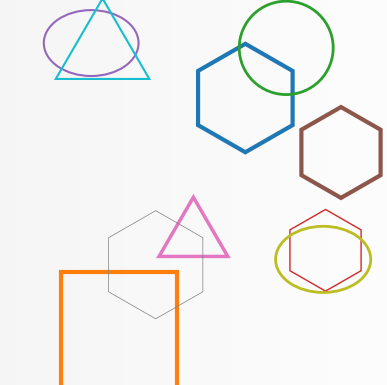[{"shape": "hexagon", "thickness": 3, "radius": 0.7, "center": [0.633, 0.745]}, {"shape": "square", "thickness": 3, "radius": 0.75, "center": [0.307, 0.144]}, {"shape": "circle", "thickness": 2, "radius": 0.61, "center": [0.739, 0.876]}, {"shape": "hexagon", "thickness": 1, "radius": 0.53, "center": [0.84, 0.35]}, {"shape": "oval", "thickness": 1.5, "radius": 0.61, "center": [0.235, 0.888]}, {"shape": "hexagon", "thickness": 3, "radius": 0.59, "center": [0.88, 0.604]}, {"shape": "triangle", "thickness": 2.5, "radius": 0.51, "center": [0.499, 0.385]}, {"shape": "hexagon", "thickness": 0.5, "radius": 0.7, "center": [0.402, 0.312]}, {"shape": "oval", "thickness": 2, "radius": 0.61, "center": [0.834, 0.326]}, {"shape": "triangle", "thickness": 1.5, "radius": 0.7, "center": [0.265, 0.865]}]